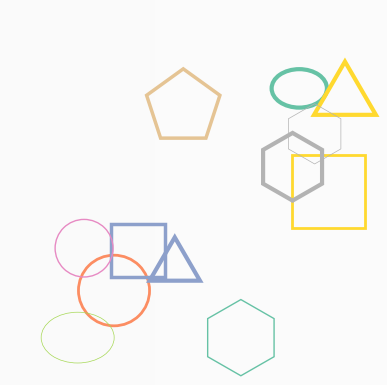[{"shape": "oval", "thickness": 3, "radius": 0.36, "center": [0.772, 0.77]}, {"shape": "hexagon", "thickness": 1, "radius": 0.49, "center": [0.622, 0.123]}, {"shape": "circle", "thickness": 2, "radius": 0.46, "center": [0.294, 0.245]}, {"shape": "triangle", "thickness": 3, "radius": 0.38, "center": [0.451, 0.308]}, {"shape": "square", "thickness": 2.5, "radius": 0.35, "center": [0.356, 0.349]}, {"shape": "circle", "thickness": 1, "radius": 0.37, "center": [0.217, 0.355]}, {"shape": "oval", "thickness": 0.5, "radius": 0.47, "center": [0.2, 0.123]}, {"shape": "square", "thickness": 2, "radius": 0.47, "center": [0.848, 0.502]}, {"shape": "triangle", "thickness": 3, "radius": 0.46, "center": [0.89, 0.748]}, {"shape": "pentagon", "thickness": 2.5, "radius": 0.5, "center": [0.473, 0.722]}, {"shape": "hexagon", "thickness": 0.5, "radius": 0.39, "center": [0.812, 0.652]}, {"shape": "hexagon", "thickness": 3, "radius": 0.44, "center": [0.755, 0.567]}]